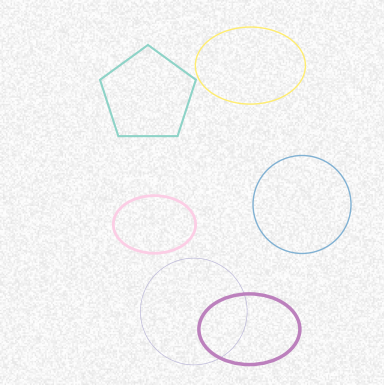[{"shape": "pentagon", "thickness": 1.5, "radius": 0.65, "center": [0.384, 0.752]}, {"shape": "circle", "thickness": 0.5, "radius": 0.69, "center": [0.503, 0.191]}, {"shape": "circle", "thickness": 1, "radius": 0.64, "center": [0.784, 0.469]}, {"shape": "oval", "thickness": 2, "radius": 0.53, "center": [0.401, 0.417]}, {"shape": "oval", "thickness": 2.5, "radius": 0.66, "center": [0.648, 0.145]}, {"shape": "oval", "thickness": 1, "radius": 0.71, "center": [0.65, 0.83]}]